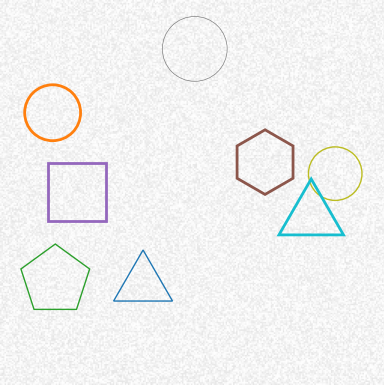[{"shape": "triangle", "thickness": 1, "radius": 0.44, "center": [0.372, 0.262]}, {"shape": "circle", "thickness": 2, "radius": 0.36, "center": [0.137, 0.707]}, {"shape": "pentagon", "thickness": 1, "radius": 0.47, "center": [0.144, 0.272]}, {"shape": "square", "thickness": 2, "radius": 0.38, "center": [0.2, 0.502]}, {"shape": "hexagon", "thickness": 2, "radius": 0.42, "center": [0.688, 0.579]}, {"shape": "circle", "thickness": 0.5, "radius": 0.42, "center": [0.506, 0.873]}, {"shape": "circle", "thickness": 1, "radius": 0.35, "center": [0.871, 0.549]}, {"shape": "triangle", "thickness": 2, "radius": 0.48, "center": [0.808, 0.438]}]